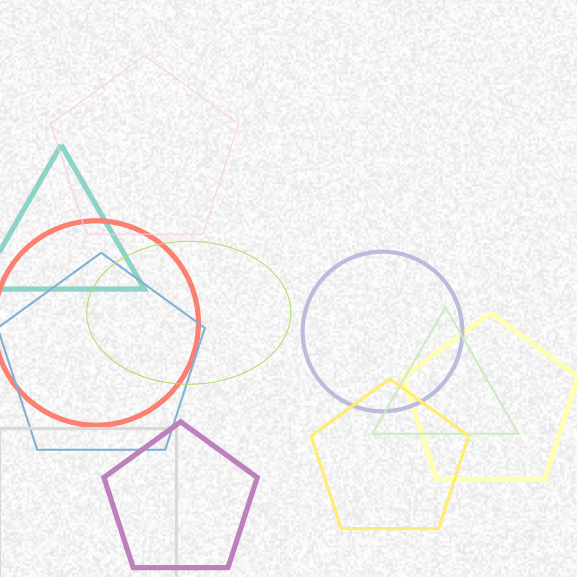[{"shape": "triangle", "thickness": 2.5, "radius": 0.83, "center": [0.106, 0.582]}, {"shape": "pentagon", "thickness": 2.5, "radius": 0.8, "center": [0.85, 0.298]}, {"shape": "circle", "thickness": 2, "radius": 0.69, "center": [0.662, 0.425]}, {"shape": "circle", "thickness": 2.5, "radius": 0.89, "center": [0.167, 0.44]}, {"shape": "pentagon", "thickness": 1, "radius": 0.94, "center": [0.175, 0.373]}, {"shape": "oval", "thickness": 0.5, "radius": 0.88, "center": [0.327, 0.458]}, {"shape": "pentagon", "thickness": 0.5, "radius": 0.85, "center": [0.25, 0.732]}, {"shape": "square", "thickness": 1.5, "radius": 0.77, "center": [0.152, 0.105]}, {"shape": "pentagon", "thickness": 2.5, "radius": 0.7, "center": [0.313, 0.129]}, {"shape": "triangle", "thickness": 1, "radius": 0.73, "center": [0.771, 0.321]}, {"shape": "pentagon", "thickness": 1.5, "radius": 0.72, "center": [0.675, 0.2]}]